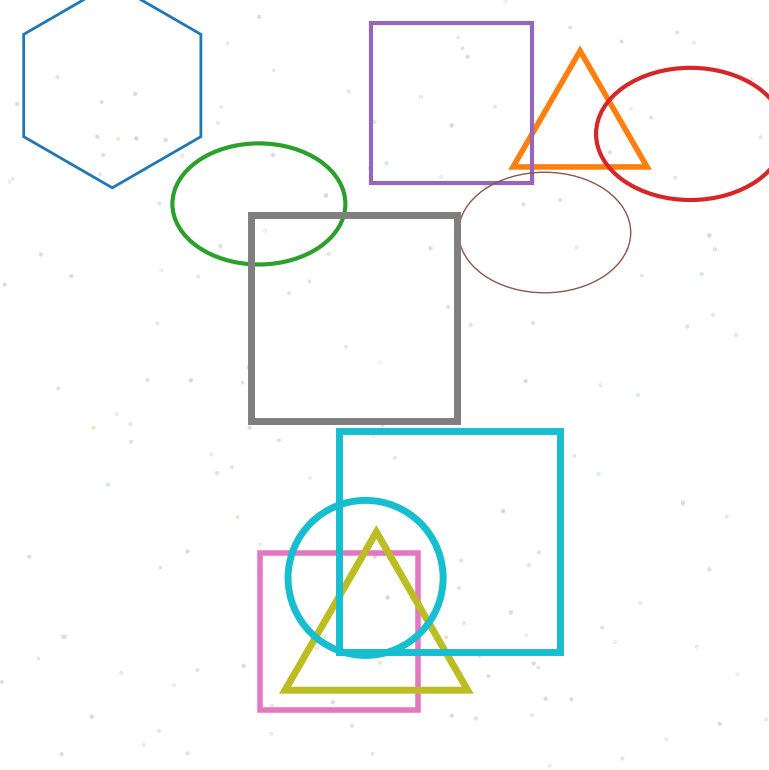[{"shape": "hexagon", "thickness": 1, "radius": 0.66, "center": [0.146, 0.889]}, {"shape": "triangle", "thickness": 2, "radius": 0.5, "center": [0.753, 0.833]}, {"shape": "oval", "thickness": 1.5, "radius": 0.56, "center": [0.336, 0.735]}, {"shape": "oval", "thickness": 1.5, "radius": 0.61, "center": [0.897, 0.826]}, {"shape": "square", "thickness": 1.5, "radius": 0.52, "center": [0.587, 0.866]}, {"shape": "oval", "thickness": 0.5, "radius": 0.56, "center": [0.707, 0.698]}, {"shape": "square", "thickness": 2, "radius": 0.51, "center": [0.44, 0.18]}, {"shape": "square", "thickness": 2.5, "radius": 0.67, "center": [0.46, 0.587]}, {"shape": "triangle", "thickness": 2.5, "radius": 0.68, "center": [0.489, 0.172]}, {"shape": "circle", "thickness": 2.5, "radius": 0.5, "center": [0.475, 0.249]}, {"shape": "square", "thickness": 2.5, "radius": 0.72, "center": [0.584, 0.297]}]